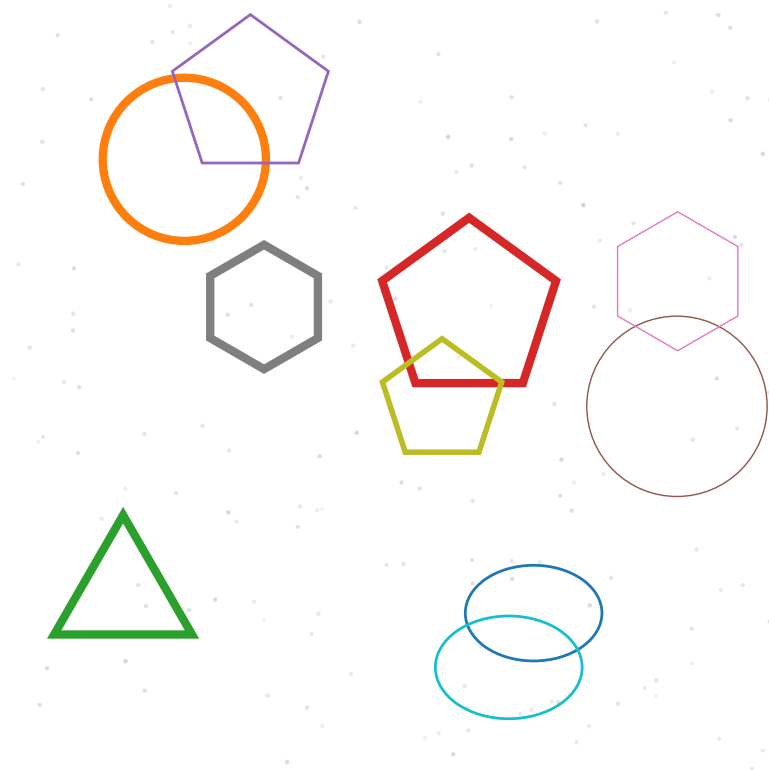[{"shape": "oval", "thickness": 1, "radius": 0.44, "center": [0.693, 0.204]}, {"shape": "circle", "thickness": 3, "radius": 0.53, "center": [0.239, 0.793]}, {"shape": "triangle", "thickness": 3, "radius": 0.52, "center": [0.16, 0.228]}, {"shape": "pentagon", "thickness": 3, "radius": 0.59, "center": [0.609, 0.599]}, {"shape": "pentagon", "thickness": 1, "radius": 0.53, "center": [0.325, 0.875]}, {"shape": "circle", "thickness": 0.5, "radius": 0.59, "center": [0.879, 0.472]}, {"shape": "hexagon", "thickness": 0.5, "radius": 0.45, "center": [0.88, 0.635]}, {"shape": "hexagon", "thickness": 3, "radius": 0.4, "center": [0.343, 0.601]}, {"shape": "pentagon", "thickness": 2, "radius": 0.41, "center": [0.574, 0.479]}, {"shape": "oval", "thickness": 1, "radius": 0.48, "center": [0.661, 0.133]}]